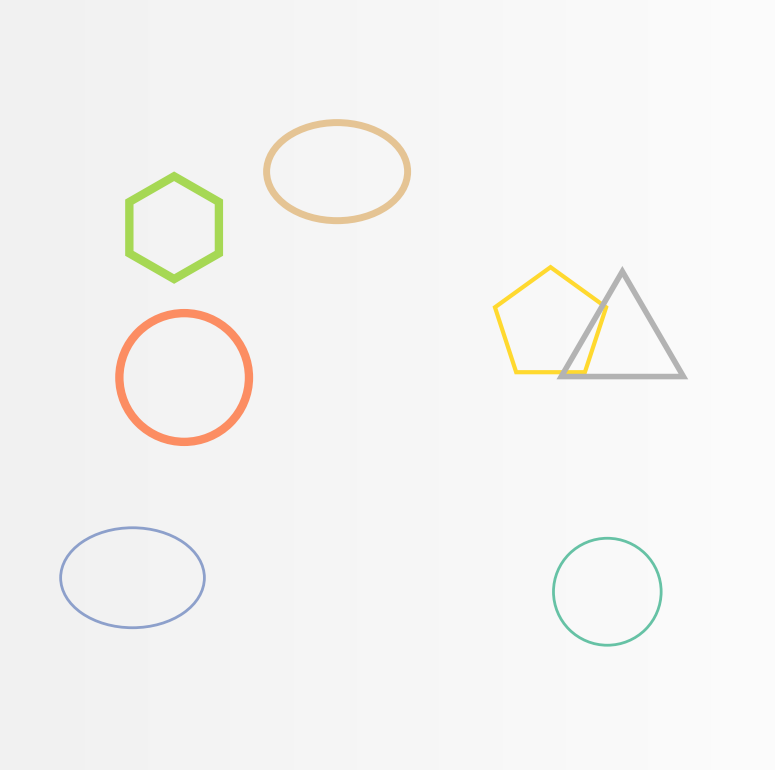[{"shape": "circle", "thickness": 1, "radius": 0.35, "center": [0.784, 0.232]}, {"shape": "circle", "thickness": 3, "radius": 0.42, "center": [0.238, 0.51]}, {"shape": "oval", "thickness": 1, "radius": 0.46, "center": [0.171, 0.25]}, {"shape": "hexagon", "thickness": 3, "radius": 0.33, "center": [0.225, 0.704]}, {"shape": "pentagon", "thickness": 1.5, "radius": 0.38, "center": [0.71, 0.578]}, {"shape": "oval", "thickness": 2.5, "radius": 0.45, "center": [0.435, 0.777]}, {"shape": "triangle", "thickness": 2, "radius": 0.45, "center": [0.803, 0.556]}]